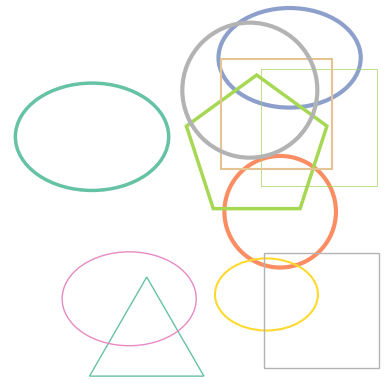[{"shape": "oval", "thickness": 2.5, "radius": 1.0, "center": [0.239, 0.645]}, {"shape": "triangle", "thickness": 1, "radius": 0.86, "center": [0.381, 0.109]}, {"shape": "circle", "thickness": 3, "radius": 0.72, "center": [0.728, 0.45]}, {"shape": "oval", "thickness": 3, "radius": 0.92, "center": [0.752, 0.85]}, {"shape": "oval", "thickness": 1, "radius": 0.87, "center": [0.336, 0.224]}, {"shape": "square", "thickness": 0.5, "radius": 0.76, "center": [0.828, 0.669]}, {"shape": "pentagon", "thickness": 2.5, "radius": 0.96, "center": [0.667, 0.613]}, {"shape": "oval", "thickness": 1.5, "radius": 0.67, "center": [0.692, 0.235]}, {"shape": "square", "thickness": 1.5, "radius": 0.72, "center": [0.719, 0.704]}, {"shape": "square", "thickness": 1, "radius": 0.75, "center": [0.836, 0.193]}, {"shape": "circle", "thickness": 3, "radius": 0.88, "center": [0.649, 0.766]}]